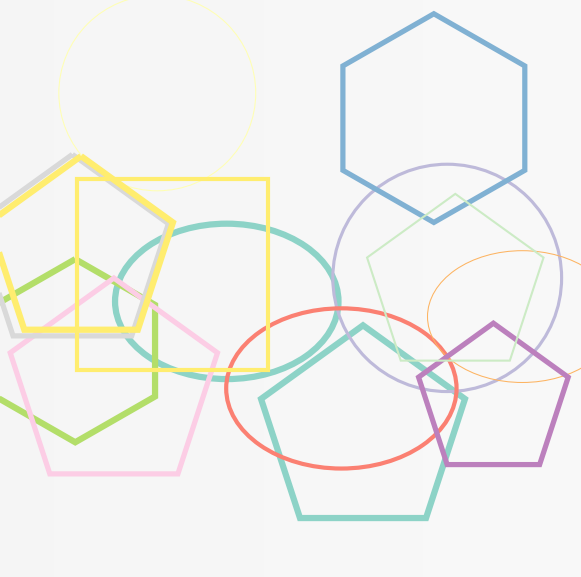[{"shape": "oval", "thickness": 3, "radius": 0.96, "center": [0.39, 0.477]}, {"shape": "pentagon", "thickness": 3, "radius": 0.92, "center": [0.625, 0.251]}, {"shape": "circle", "thickness": 0.5, "radius": 0.85, "center": [0.271, 0.838]}, {"shape": "circle", "thickness": 1.5, "radius": 0.98, "center": [0.769, 0.518]}, {"shape": "oval", "thickness": 2, "radius": 0.99, "center": [0.587, 0.327]}, {"shape": "hexagon", "thickness": 2.5, "radius": 0.9, "center": [0.746, 0.795]}, {"shape": "oval", "thickness": 0.5, "radius": 0.82, "center": [0.899, 0.451]}, {"shape": "hexagon", "thickness": 3, "radius": 0.79, "center": [0.129, 0.392]}, {"shape": "pentagon", "thickness": 2.5, "radius": 0.94, "center": [0.196, 0.33]}, {"shape": "pentagon", "thickness": 2.5, "radius": 0.87, "center": [0.125, 0.558]}, {"shape": "pentagon", "thickness": 2.5, "radius": 0.68, "center": [0.849, 0.304]}, {"shape": "pentagon", "thickness": 1, "radius": 0.8, "center": [0.783, 0.504]}, {"shape": "square", "thickness": 2, "radius": 0.83, "center": [0.297, 0.524]}, {"shape": "pentagon", "thickness": 3, "radius": 0.83, "center": [0.139, 0.563]}]